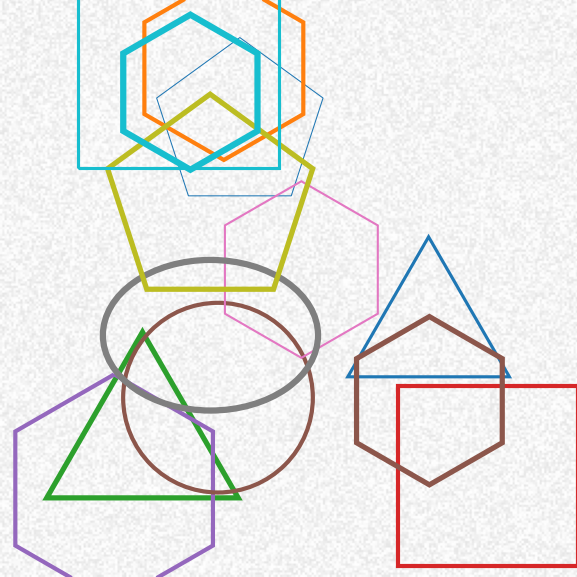[{"shape": "pentagon", "thickness": 0.5, "radius": 0.76, "center": [0.415, 0.783]}, {"shape": "triangle", "thickness": 1.5, "radius": 0.81, "center": [0.742, 0.427]}, {"shape": "hexagon", "thickness": 2, "radius": 0.79, "center": [0.388, 0.881]}, {"shape": "triangle", "thickness": 2.5, "radius": 0.96, "center": [0.247, 0.233]}, {"shape": "square", "thickness": 2, "radius": 0.78, "center": [0.845, 0.175]}, {"shape": "hexagon", "thickness": 2, "radius": 0.99, "center": [0.198, 0.153]}, {"shape": "circle", "thickness": 2, "radius": 0.82, "center": [0.377, 0.311]}, {"shape": "hexagon", "thickness": 2.5, "radius": 0.73, "center": [0.744, 0.305]}, {"shape": "hexagon", "thickness": 1, "radius": 0.76, "center": [0.522, 0.532]}, {"shape": "oval", "thickness": 3, "radius": 0.93, "center": [0.364, 0.419]}, {"shape": "pentagon", "thickness": 2.5, "radius": 0.93, "center": [0.364, 0.649]}, {"shape": "hexagon", "thickness": 3, "radius": 0.67, "center": [0.33, 0.839]}, {"shape": "square", "thickness": 1.5, "radius": 0.87, "center": [0.309, 0.882]}]